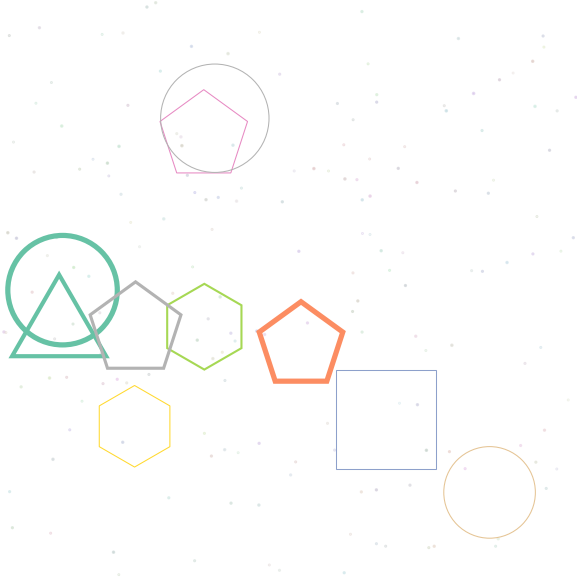[{"shape": "triangle", "thickness": 2, "radius": 0.47, "center": [0.102, 0.429]}, {"shape": "circle", "thickness": 2.5, "radius": 0.47, "center": [0.108, 0.497]}, {"shape": "pentagon", "thickness": 2.5, "radius": 0.38, "center": [0.521, 0.401]}, {"shape": "square", "thickness": 0.5, "radius": 0.43, "center": [0.668, 0.272]}, {"shape": "pentagon", "thickness": 0.5, "radius": 0.4, "center": [0.353, 0.764]}, {"shape": "hexagon", "thickness": 1, "radius": 0.37, "center": [0.354, 0.433]}, {"shape": "hexagon", "thickness": 0.5, "radius": 0.35, "center": [0.233, 0.261]}, {"shape": "circle", "thickness": 0.5, "radius": 0.4, "center": [0.848, 0.146]}, {"shape": "circle", "thickness": 0.5, "radius": 0.47, "center": [0.372, 0.794]}, {"shape": "pentagon", "thickness": 1.5, "radius": 0.41, "center": [0.235, 0.428]}]